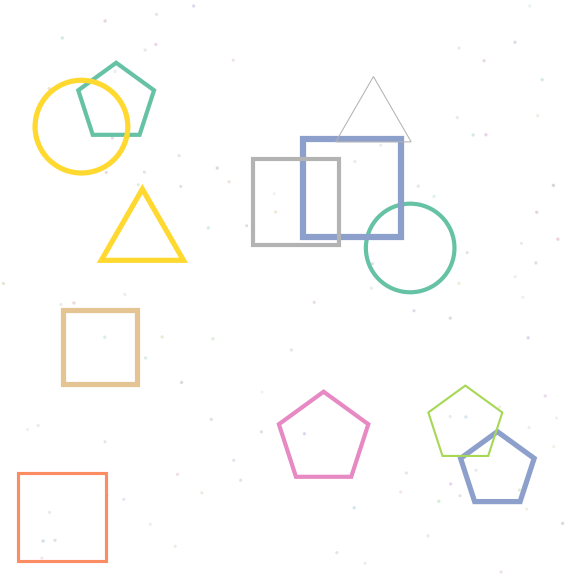[{"shape": "circle", "thickness": 2, "radius": 0.38, "center": [0.71, 0.57]}, {"shape": "pentagon", "thickness": 2, "radius": 0.34, "center": [0.201, 0.821]}, {"shape": "square", "thickness": 1.5, "radius": 0.38, "center": [0.107, 0.104]}, {"shape": "square", "thickness": 3, "radius": 0.43, "center": [0.61, 0.674]}, {"shape": "pentagon", "thickness": 2.5, "radius": 0.33, "center": [0.861, 0.185]}, {"shape": "pentagon", "thickness": 2, "radius": 0.41, "center": [0.56, 0.239]}, {"shape": "pentagon", "thickness": 1, "radius": 0.34, "center": [0.806, 0.264]}, {"shape": "triangle", "thickness": 2.5, "radius": 0.41, "center": [0.247, 0.589]}, {"shape": "circle", "thickness": 2.5, "radius": 0.4, "center": [0.141, 0.78]}, {"shape": "square", "thickness": 2.5, "radius": 0.32, "center": [0.174, 0.398]}, {"shape": "square", "thickness": 2, "radius": 0.37, "center": [0.513, 0.649]}, {"shape": "triangle", "thickness": 0.5, "radius": 0.38, "center": [0.647, 0.791]}]